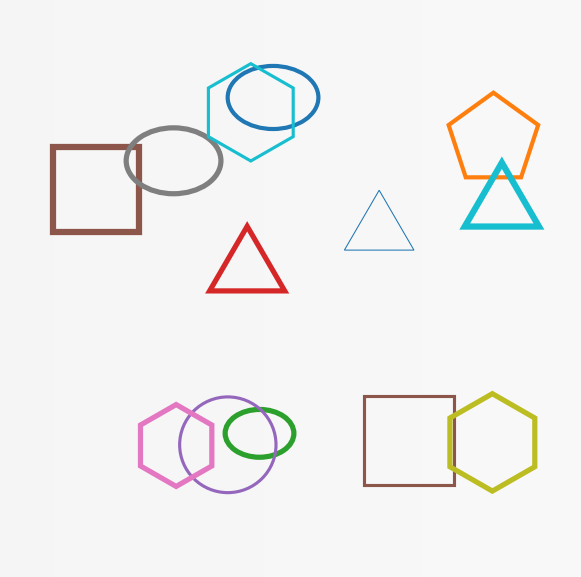[{"shape": "triangle", "thickness": 0.5, "radius": 0.35, "center": [0.652, 0.601]}, {"shape": "oval", "thickness": 2, "radius": 0.39, "center": [0.47, 0.83]}, {"shape": "pentagon", "thickness": 2, "radius": 0.41, "center": [0.849, 0.758]}, {"shape": "oval", "thickness": 2.5, "radius": 0.3, "center": [0.446, 0.249]}, {"shape": "triangle", "thickness": 2.5, "radius": 0.37, "center": [0.425, 0.533]}, {"shape": "circle", "thickness": 1.5, "radius": 0.41, "center": [0.392, 0.229]}, {"shape": "square", "thickness": 3, "radius": 0.37, "center": [0.165, 0.672]}, {"shape": "square", "thickness": 1.5, "radius": 0.38, "center": [0.704, 0.236]}, {"shape": "hexagon", "thickness": 2.5, "radius": 0.35, "center": [0.303, 0.228]}, {"shape": "oval", "thickness": 2.5, "radius": 0.41, "center": [0.299, 0.721]}, {"shape": "hexagon", "thickness": 2.5, "radius": 0.42, "center": [0.847, 0.233]}, {"shape": "triangle", "thickness": 3, "radius": 0.37, "center": [0.863, 0.644]}, {"shape": "hexagon", "thickness": 1.5, "radius": 0.42, "center": [0.431, 0.805]}]